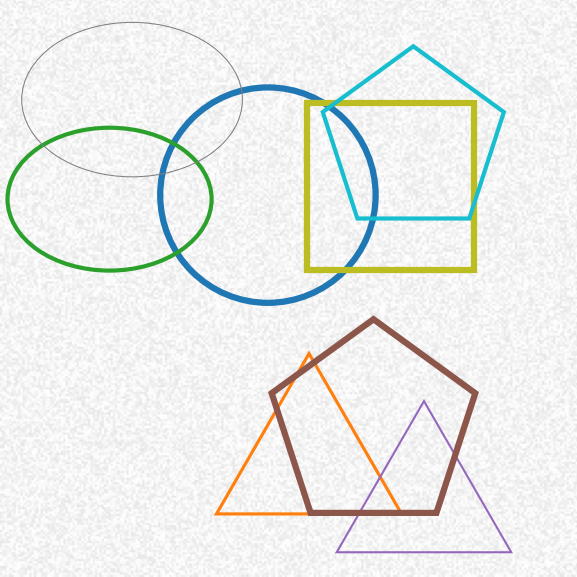[{"shape": "circle", "thickness": 3, "radius": 0.93, "center": [0.464, 0.661]}, {"shape": "triangle", "thickness": 1.5, "radius": 0.93, "center": [0.535, 0.202]}, {"shape": "oval", "thickness": 2, "radius": 0.88, "center": [0.19, 0.654]}, {"shape": "triangle", "thickness": 1, "radius": 0.87, "center": [0.734, 0.13]}, {"shape": "pentagon", "thickness": 3, "radius": 0.93, "center": [0.647, 0.261]}, {"shape": "oval", "thickness": 0.5, "radius": 0.96, "center": [0.229, 0.827]}, {"shape": "square", "thickness": 3, "radius": 0.72, "center": [0.676, 0.677]}, {"shape": "pentagon", "thickness": 2, "radius": 0.82, "center": [0.716, 0.754]}]